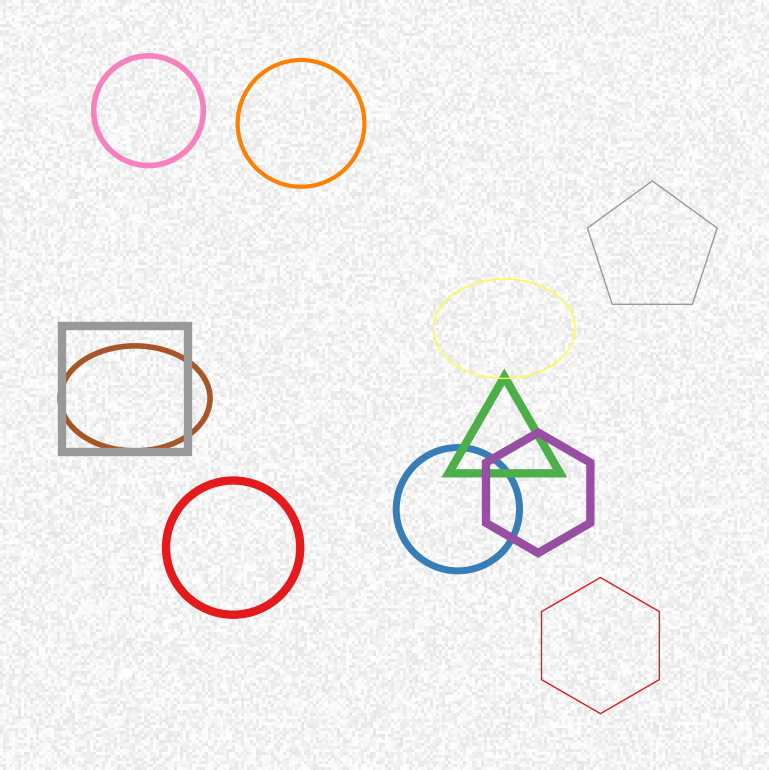[{"shape": "circle", "thickness": 3, "radius": 0.44, "center": [0.303, 0.289]}, {"shape": "hexagon", "thickness": 0.5, "radius": 0.44, "center": [0.78, 0.162]}, {"shape": "circle", "thickness": 2.5, "radius": 0.4, "center": [0.595, 0.339]}, {"shape": "triangle", "thickness": 3, "radius": 0.42, "center": [0.655, 0.427]}, {"shape": "hexagon", "thickness": 3, "radius": 0.39, "center": [0.699, 0.36]}, {"shape": "circle", "thickness": 1.5, "radius": 0.41, "center": [0.391, 0.84]}, {"shape": "oval", "thickness": 0.5, "radius": 0.46, "center": [0.655, 0.573]}, {"shape": "oval", "thickness": 2, "radius": 0.49, "center": [0.175, 0.483]}, {"shape": "circle", "thickness": 2, "radius": 0.36, "center": [0.193, 0.856]}, {"shape": "square", "thickness": 3, "radius": 0.41, "center": [0.162, 0.495]}, {"shape": "pentagon", "thickness": 0.5, "radius": 0.44, "center": [0.847, 0.676]}]